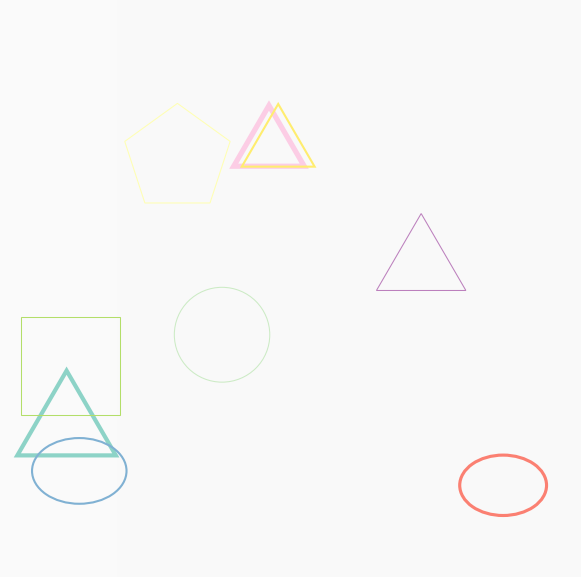[{"shape": "triangle", "thickness": 2, "radius": 0.49, "center": [0.115, 0.259]}, {"shape": "pentagon", "thickness": 0.5, "radius": 0.48, "center": [0.305, 0.725]}, {"shape": "oval", "thickness": 1.5, "radius": 0.37, "center": [0.866, 0.159]}, {"shape": "oval", "thickness": 1, "radius": 0.41, "center": [0.136, 0.184]}, {"shape": "square", "thickness": 0.5, "radius": 0.43, "center": [0.121, 0.366]}, {"shape": "triangle", "thickness": 2.5, "radius": 0.35, "center": [0.463, 0.746]}, {"shape": "triangle", "thickness": 0.5, "radius": 0.44, "center": [0.725, 0.541]}, {"shape": "circle", "thickness": 0.5, "radius": 0.41, "center": [0.382, 0.42]}, {"shape": "triangle", "thickness": 1, "radius": 0.36, "center": [0.479, 0.747]}]